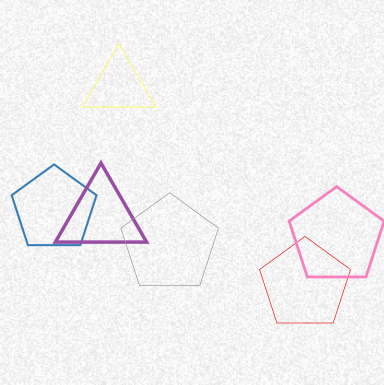[{"shape": "pentagon", "thickness": 0.5, "radius": 0.62, "center": [0.792, 0.262]}, {"shape": "pentagon", "thickness": 1.5, "radius": 0.58, "center": [0.141, 0.457]}, {"shape": "triangle", "thickness": 2.5, "radius": 0.68, "center": [0.262, 0.44]}, {"shape": "triangle", "thickness": 0.5, "radius": 0.55, "center": [0.309, 0.777]}, {"shape": "pentagon", "thickness": 2, "radius": 0.65, "center": [0.874, 0.386]}, {"shape": "pentagon", "thickness": 0.5, "radius": 0.67, "center": [0.441, 0.366]}]